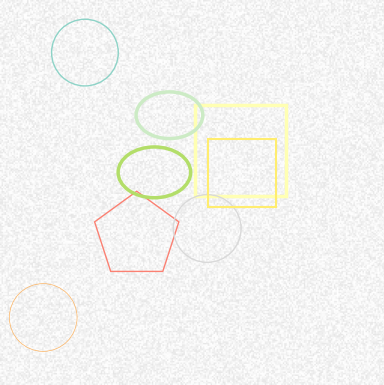[{"shape": "circle", "thickness": 1, "radius": 0.43, "center": [0.221, 0.863]}, {"shape": "square", "thickness": 2.5, "radius": 0.59, "center": [0.625, 0.61]}, {"shape": "pentagon", "thickness": 1, "radius": 0.58, "center": [0.355, 0.388]}, {"shape": "circle", "thickness": 0.5, "radius": 0.44, "center": [0.112, 0.175]}, {"shape": "oval", "thickness": 2.5, "radius": 0.47, "center": [0.401, 0.552]}, {"shape": "circle", "thickness": 1, "radius": 0.44, "center": [0.538, 0.407]}, {"shape": "oval", "thickness": 2.5, "radius": 0.43, "center": [0.44, 0.701]}, {"shape": "square", "thickness": 1.5, "radius": 0.44, "center": [0.629, 0.55]}]